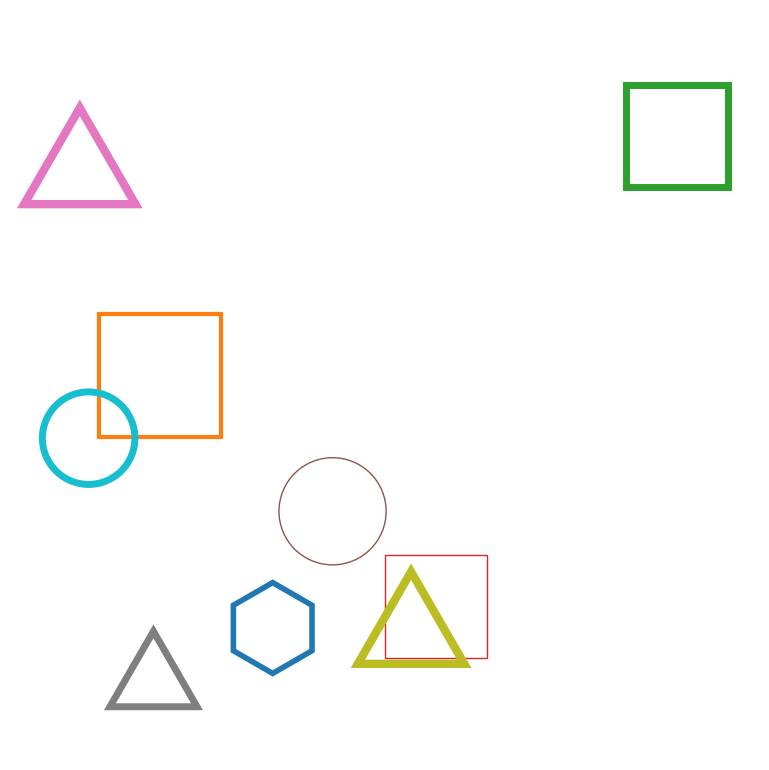[{"shape": "hexagon", "thickness": 2, "radius": 0.29, "center": [0.354, 0.184]}, {"shape": "square", "thickness": 1.5, "radius": 0.4, "center": [0.208, 0.513]}, {"shape": "square", "thickness": 2.5, "radius": 0.33, "center": [0.879, 0.824]}, {"shape": "square", "thickness": 0.5, "radius": 0.33, "center": [0.566, 0.212]}, {"shape": "circle", "thickness": 0.5, "radius": 0.35, "center": [0.432, 0.336]}, {"shape": "triangle", "thickness": 3, "radius": 0.42, "center": [0.104, 0.777]}, {"shape": "triangle", "thickness": 2.5, "radius": 0.33, "center": [0.199, 0.115]}, {"shape": "triangle", "thickness": 3, "radius": 0.4, "center": [0.534, 0.178]}, {"shape": "circle", "thickness": 2.5, "radius": 0.3, "center": [0.115, 0.431]}]